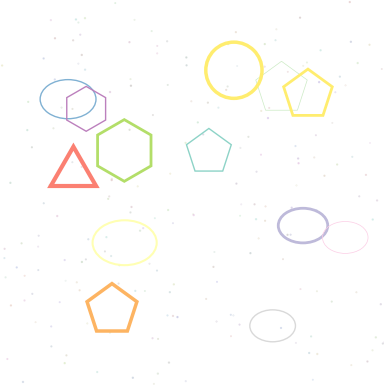[{"shape": "pentagon", "thickness": 1, "radius": 0.31, "center": [0.543, 0.605]}, {"shape": "oval", "thickness": 1.5, "radius": 0.42, "center": [0.324, 0.37]}, {"shape": "oval", "thickness": 2, "radius": 0.32, "center": [0.787, 0.414]}, {"shape": "triangle", "thickness": 3, "radius": 0.34, "center": [0.191, 0.551]}, {"shape": "oval", "thickness": 1, "radius": 0.36, "center": [0.177, 0.742]}, {"shape": "pentagon", "thickness": 2.5, "radius": 0.34, "center": [0.291, 0.195]}, {"shape": "hexagon", "thickness": 2, "radius": 0.4, "center": [0.323, 0.609]}, {"shape": "oval", "thickness": 0.5, "radius": 0.3, "center": [0.897, 0.383]}, {"shape": "oval", "thickness": 1, "radius": 0.3, "center": [0.708, 0.154]}, {"shape": "hexagon", "thickness": 1, "radius": 0.29, "center": [0.224, 0.717]}, {"shape": "pentagon", "thickness": 0.5, "radius": 0.35, "center": [0.731, 0.771]}, {"shape": "circle", "thickness": 2.5, "radius": 0.37, "center": [0.608, 0.818]}, {"shape": "pentagon", "thickness": 2, "radius": 0.33, "center": [0.8, 0.754]}]